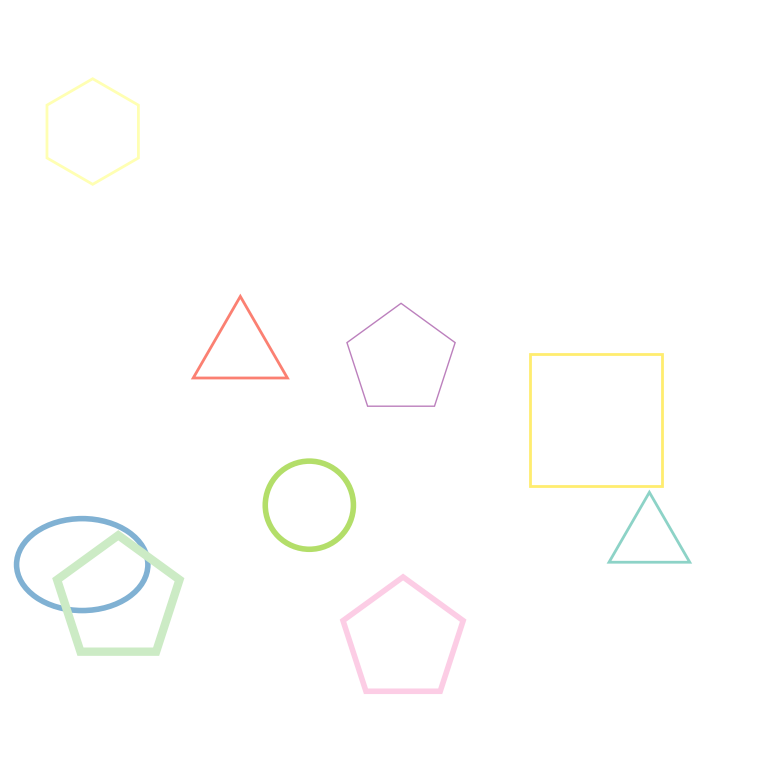[{"shape": "triangle", "thickness": 1, "radius": 0.3, "center": [0.843, 0.3]}, {"shape": "hexagon", "thickness": 1, "radius": 0.34, "center": [0.12, 0.829]}, {"shape": "triangle", "thickness": 1, "radius": 0.35, "center": [0.312, 0.544]}, {"shape": "oval", "thickness": 2, "radius": 0.43, "center": [0.107, 0.267]}, {"shape": "circle", "thickness": 2, "radius": 0.29, "center": [0.402, 0.344]}, {"shape": "pentagon", "thickness": 2, "radius": 0.41, "center": [0.523, 0.169]}, {"shape": "pentagon", "thickness": 0.5, "radius": 0.37, "center": [0.521, 0.532]}, {"shape": "pentagon", "thickness": 3, "radius": 0.42, "center": [0.154, 0.221]}, {"shape": "square", "thickness": 1, "radius": 0.43, "center": [0.774, 0.454]}]